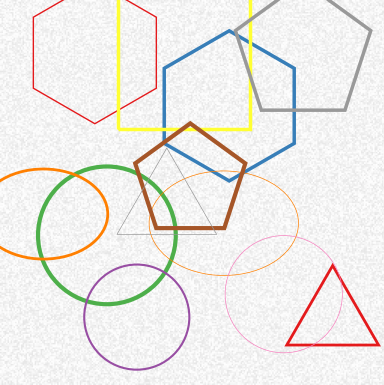[{"shape": "hexagon", "thickness": 1, "radius": 0.92, "center": [0.246, 0.863]}, {"shape": "triangle", "thickness": 2, "radius": 0.69, "center": [0.864, 0.173]}, {"shape": "hexagon", "thickness": 2.5, "radius": 0.97, "center": [0.595, 0.725]}, {"shape": "circle", "thickness": 3, "radius": 0.89, "center": [0.278, 0.389]}, {"shape": "circle", "thickness": 1.5, "radius": 0.68, "center": [0.355, 0.176]}, {"shape": "oval", "thickness": 0.5, "radius": 0.97, "center": [0.581, 0.42]}, {"shape": "oval", "thickness": 2, "radius": 0.84, "center": [0.113, 0.444]}, {"shape": "square", "thickness": 2.5, "radius": 0.85, "center": [0.478, 0.836]}, {"shape": "pentagon", "thickness": 3, "radius": 0.75, "center": [0.494, 0.529]}, {"shape": "circle", "thickness": 0.5, "radius": 0.76, "center": [0.737, 0.236]}, {"shape": "pentagon", "thickness": 2.5, "radius": 0.92, "center": [0.787, 0.863]}, {"shape": "triangle", "thickness": 0.5, "radius": 0.75, "center": [0.433, 0.466]}]